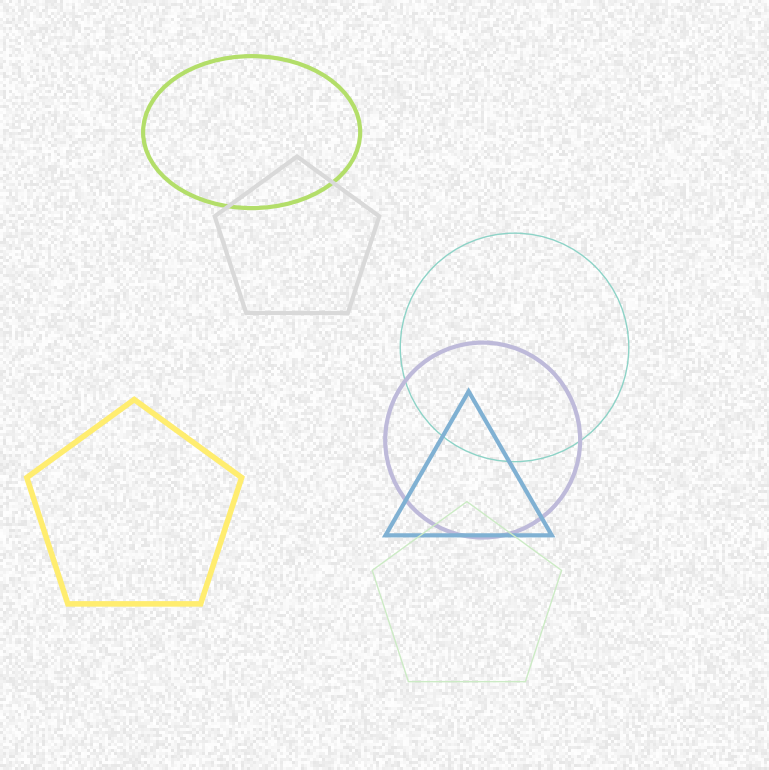[{"shape": "circle", "thickness": 0.5, "radius": 0.74, "center": [0.668, 0.549]}, {"shape": "circle", "thickness": 1.5, "radius": 0.63, "center": [0.627, 0.428]}, {"shape": "triangle", "thickness": 1.5, "radius": 0.62, "center": [0.609, 0.367]}, {"shape": "oval", "thickness": 1.5, "radius": 0.7, "center": [0.327, 0.828]}, {"shape": "pentagon", "thickness": 1.5, "radius": 0.56, "center": [0.386, 0.684]}, {"shape": "pentagon", "thickness": 0.5, "radius": 0.65, "center": [0.606, 0.219]}, {"shape": "pentagon", "thickness": 2, "radius": 0.73, "center": [0.174, 0.334]}]